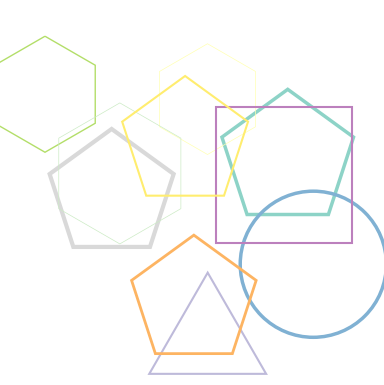[{"shape": "pentagon", "thickness": 2.5, "radius": 0.9, "center": [0.747, 0.588]}, {"shape": "hexagon", "thickness": 0.5, "radius": 0.72, "center": [0.539, 0.743]}, {"shape": "triangle", "thickness": 1.5, "radius": 0.88, "center": [0.539, 0.117]}, {"shape": "circle", "thickness": 2.5, "radius": 0.95, "center": [0.814, 0.314]}, {"shape": "pentagon", "thickness": 2, "radius": 0.85, "center": [0.504, 0.219]}, {"shape": "hexagon", "thickness": 1, "radius": 0.75, "center": [0.117, 0.755]}, {"shape": "pentagon", "thickness": 3, "radius": 0.85, "center": [0.29, 0.496]}, {"shape": "square", "thickness": 1.5, "radius": 0.88, "center": [0.739, 0.544]}, {"shape": "hexagon", "thickness": 0.5, "radius": 0.92, "center": [0.311, 0.55]}, {"shape": "pentagon", "thickness": 1.5, "radius": 0.86, "center": [0.481, 0.631]}]